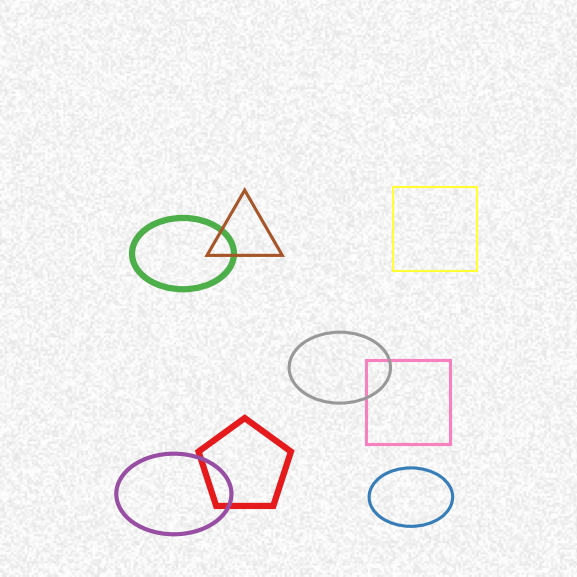[{"shape": "pentagon", "thickness": 3, "radius": 0.42, "center": [0.424, 0.191]}, {"shape": "oval", "thickness": 1.5, "radius": 0.36, "center": [0.711, 0.138]}, {"shape": "oval", "thickness": 3, "radius": 0.44, "center": [0.317, 0.56]}, {"shape": "oval", "thickness": 2, "radius": 0.5, "center": [0.301, 0.144]}, {"shape": "square", "thickness": 1, "radius": 0.36, "center": [0.753, 0.603]}, {"shape": "triangle", "thickness": 1.5, "radius": 0.38, "center": [0.424, 0.595]}, {"shape": "square", "thickness": 1.5, "radius": 0.36, "center": [0.706, 0.304]}, {"shape": "oval", "thickness": 1.5, "radius": 0.44, "center": [0.588, 0.363]}]